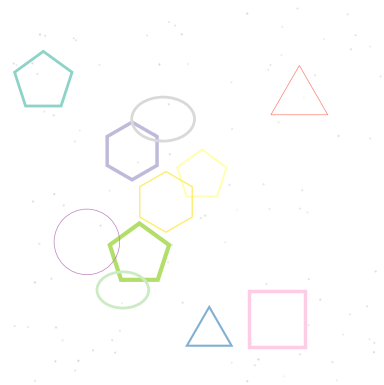[{"shape": "pentagon", "thickness": 2, "radius": 0.39, "center": [0.112, 0.788]}, {"shape": "pentagon", "thickness": 1.5, "radius": 0.34, "center": [0.524, 0.544]}, {"shape": "hexagon", "thickness": 2.5, "radius": 0.37, "center": [0.343, 0.608]}, {"shape": "triangle", "thickness": 0.5, "radius": 0.43, "center": [0.778, 0.745]}, {"shape": "triangle", "thickness": 1.5, "radius": 0.34, "center": [0.543, 0.136]}, {"shape": "pentagon", "thickness": 3, "radius": 0.41, "center": [0.362, 0.339]}, {"shape": "square", "thickness": 2.5, "radius": 0.36, "center": [0.72, 0.17]}, {"shape": "oval", "thickness": 2, "radius": 0.41, "center": [0.424, 0.691]}, {"shape": "circle", "thickness": 0.5, "radius": 0.43, "center": [0.226, 0.372]}, {"shape": "oval", "thickness": 2, "radius": 0.34, "center": [0.319, 0.247]}, {"shape": "hexagon", "thickness": 1, "radius": 0.39, "center": [0.431, 0.476]}]